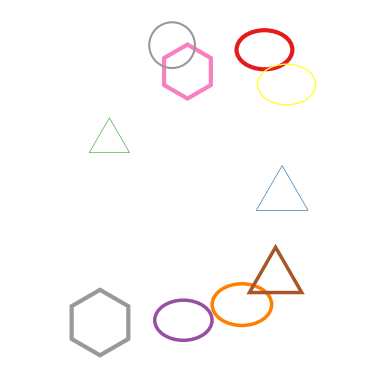[{"shape": "oval", "thickness": 3, "radius": 0.36, "center": [0.687, 0.871]}, {"shape": "triangle", "thickness": 0.5, "radius": 0.39, "center": [0.733, 0.492]}, {"shape": "triangle", "thickness": 0.5, "radius": 0.3, "center": [0.284, 0.634]}, {"shape": "oval", "thickness": 2.5, "radius": 0.37, "center": [0.476, 0.168]}, {"shape": "oval", "thickness": 2.5, "radius": 0.39, "center": [0.628, 0.209]}, {"shape": "oval", "thickness": 1, "radius": 0.38, "center": [0.744, 0.78]}, {"shape": "triangle", "thickness": 2.5, "radius": 0.39, "center": [0.716, 0.279]}, {"shape": "hexagon", "thickness": 3, "radius": 0.35, "center": [0.487, 0.814]}, {"shape": "hexagon", "thickness": 3, "radius": 0.43, "center": [0.26, 0.162]}, {"shape": "circle", "thickness": 1.5, "radius": 0.3, "center": [0.447, 0.883]}]